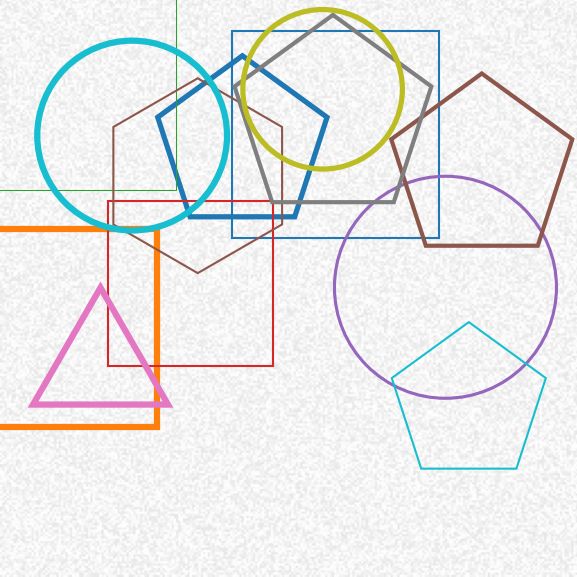[{"shape": "square", "thickness": 1, "radius": 0.89, "center": [0.581, 0.766]}, {"shape": "pentagon", "thickness": 2.5, "radius": 0.77, "center": [0.42, 0.748]}, {"shape": "square", "thickness": 3, "radius": 0.86, "center": [0.1, 0.431]}, {"shape": "square", "thickness": 0.5, "radius": 0.95, "center": [0.113, 0.86]}, {"shape": "square", "thickness": 1, "radius": 0.71, "center": [0.33, 0.508]}, {"shape": "circle", "thickness": 1.5, "radius": 0.96, "center": [0.771, 0.502]}, {"shape": "pentagon", "thickness": 2, "radius": 0.82, "center": [0.834, 0.707]}, {"shape": "hexagon", "thickness": 1, "radius": 0.84, "center": [0.342, 0.695]}, {"shape": "triangle", "thickness": 3, "radius": 0.67, "center": [0.174, 0.366]}, {"shape": "pentagon", "thickness": 2, "radius": 0.9, "center": [0.577, 0.794]}, {"shape": "circle", "thickness": 2.5, "radius": 0.69, "center": [0.559, 0.845]}, {"shape": "circle", "thickness": 3, "radius": 0.82, "center": [0.229, 0.764]}, {"shape": "pentagon", "thickness": 1, "radius": 0.7, "center": [0.812, 0.301]}]